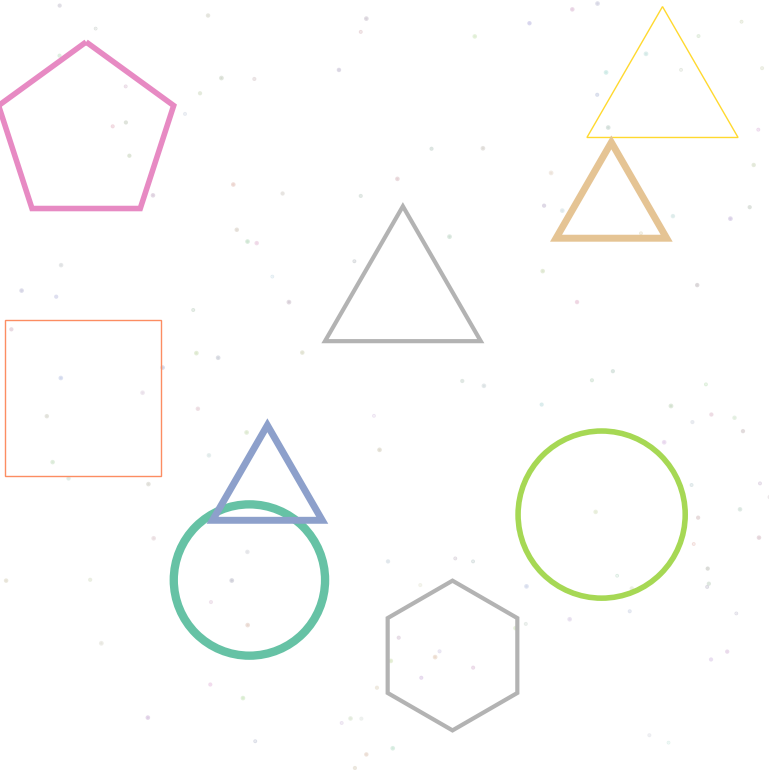[{"shape": "circle", "thickness": 3, "radius": 0.49, "center": [0.324, 0.247]}, {"shape": "square", "thickness": 0.5, "radius": 0.51, "center": [0.108, 0.483]}, {"shape": "triangle", "thickness": 2.5, "radius": 0.41, "center": [0.347, 0.365]}, {"shape": "pentagon", "thickness": 2, "radius": 0.6, "center": [0.112, 0.826]}, {"shape": "circle", "thickness": 2, "radius": 0.54, "center": [0.781, 0.332]}, {"shape": "triangle", "thickness": 0.5, "radius": 0.57, "center": [0.86, 0.878]}, {"shape": "triangle", "thickness": 2.5, "radius": 0.41, "center": [0.794, 0.732]}, {"shape": "hexagon", "thickness": 1.5, "radius": 0.49, "center": [0.588, 0.149]}, {"shape": "triangle", "thickness": 1.5, "radius": 0.58, "center": [0.523, 0.615]}]